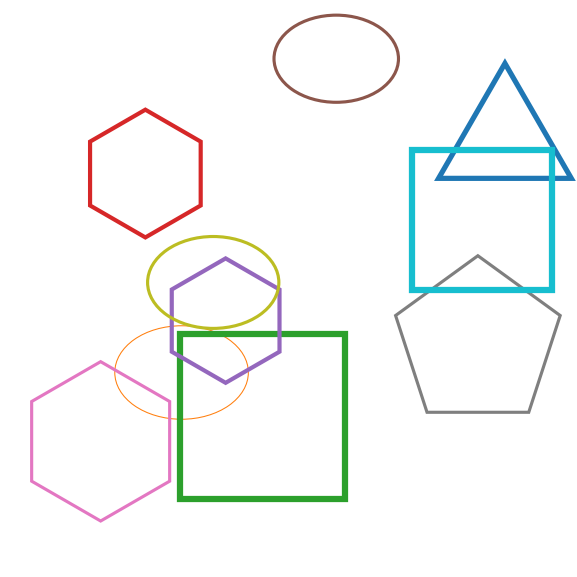[{"shape": "triangle", "thickness": 2.5, "radius": 0.66, "center": [0.874, 0.757]}, {"shape": "oval", "thickness": 0.5, "radius": 0.58, "center": [0.314, 0.354]}, {"shape": "square", "thickness": 3, "radius": 0.71, "center": [0.454, 0.279]}, {"shape": "hexagon", "thickness": 2, "radius": 0.55, "center": [0.252, 0.699]}, {"shape": "hexagon", "thickness": 2, "radius": 0.54, "center": [0.391, 0.444]}, {"shape": "oval", "thickness": 1.5, "radius": 0.54, "center": [0.582, 0.897]}, {"shape": "hexagon", "thickness": 1.5, "radius": 0.69, "center": [0.174, 0.235]}, {"shape": "pentagon", "thickness": 1.5, "radius": 0.75, "center": [0.828, 0.406]}, {"shape": "oval", "thickness": 1.5, "radius": 0.57, "center": [0.369, 0.51]}, {"shape": "square", "thickness": 3, "radius": 0.61, "center": [0.835, 0.618]}]